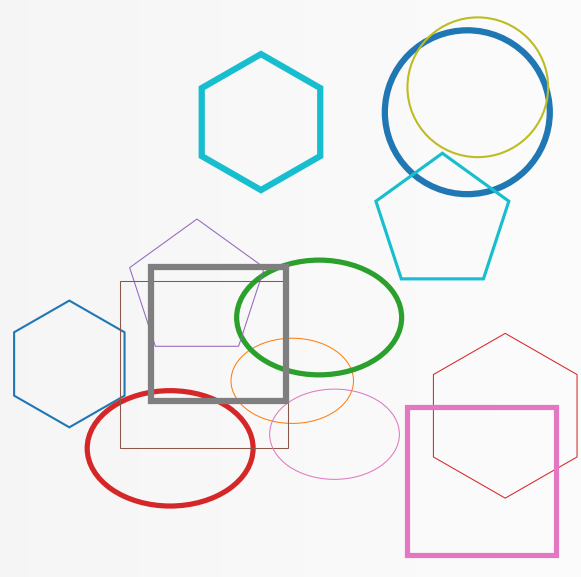[{"shape": "circle", "thickness": 3, "radius": 0.71, "center": [0.804, 0.805]}, {"shape": "hexagon", "thickness": 1, "radius": 0.55, "center": [0.119, 0.369]}, {"shape": "oval", "thickness": 0.5, "radius": 0.53, "center": [0.503, 0.34]}, {"shape": "oval", "thickness": 2.5, "radius": 0.71, "center": [0.549, 0.449]}, {"shape": "hexagon", "thickness": 0.5, "radius": 0.71, "center": [0.869, 0.279]}, {"shape": "oval", "thickness": 2.5, "radius": 0.71, "center": [0.293, 0.223]}, {"shape": "pentagon", "thickness": 0.5, "radius": 0.61, "center": [0.339, 0.498]}, {"shape": "square", "thickness": 0.5, "radius": 0.72, "center": [0.351, 0.368]}, {"shape": "oval", "thickness": 0.5, "radius": 0.56, "center": [0.576, 0.247]}, {"shape": "square", "thickness": 2.5, "radius": 0.64, "center": [0.829, 0.167]}, {"shape": "square", "thickness": 3, "radius": 0.58, "center": [0.376, 0.421]}, {"shape": "circle", "thickness": 1, "radius": 0.61, "center": [0.822, 0.848]}, {"shape": "pentagon", "thickness": 1.5, "radius": 0.6, "center": [0.761, 0.614]}, {"shape": "hexagon", "thickness": 3, "radius": 0.59, "center": [0.449, 0.788]}]